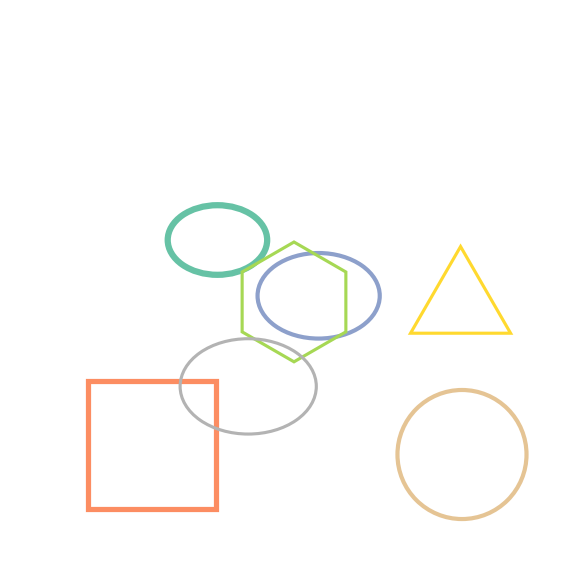[{"shape": "oval", "thickness": 3, "radius": 0.43, "center": [0.377, 0.584]}, {"shape": "square", "thickness": 2.5, "radius": 0.55, "center": [0.264, 0.228]}, {"shape": "oval", "thickness": 2, "radius": 0.53, "center": [0.552, 0.487]}, {"shape": "hexagon", "thickness": 1.5, "radius": 0.52, "center": [0.509, 0.476]}, {"shape": "triangle", "thickness": 1.5, "radius": 0.5, "center": [0.798, 0.472]}, {"shape": "circle", "thickness": 2, "radius": 0.56, "center": [0.8, 0.212]}, {"shape": "oval", "thickness": 1.5, "radius": 0.59, "center": [0.43, 0.33]}]